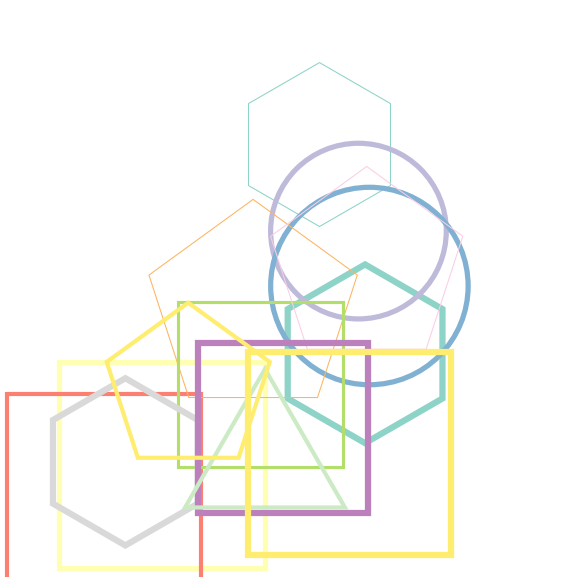[{"shape": "hexagon", "thickness": 0.5, "radius": 0.71, "center": [0.553, 0.749]}, {"shape": "hexagon", "thickness": 3, "radius": 0.77, "center": [0.632, 0.387]}, {"shape": "square", "thickness": 2.5, "radius": 0.89, "center": [0.28, 0.194]}, {"shape": "circle", "thickness": 2.5, "radius": 0.76, "center": [0.621, 0.599]}, {"shape": "square", "thickness": 2, "radius": 0.84, "center": [0.181, 0.149]}, {"shape": "circle", "thickness": 2.5, "radius": 0.85, "center": [0.64, 0.504]}, {"shape": "pentagon", "thickness": 0.5, "radius": 0.95, "center": [0.438, 0.464]}, {"shape": "square", "thickness": 1.5, "radius": 0.71, "center": [0.451, 0.333]}, {"shape": "pentagon", "thickness": 0.5, "radius": 0.87, "center": [0.635, 0.536]}, {"shape": "hexagon", "thickness": 3, "radius": 0.72, "center": [0.217, 0.199]}, {"shape": "square", "thickness": 3, "radius": 0.74, "center": [0.49, 0.258]}, {"shape": "triangle", "thickness": 2, "radius": 0.8, "center": [0.459, 0.2]}, {"shape": "square", "thickness": 3, "radius": 0.88, "center": [0.605, 0.214]}, {"shape": "pentagon", "thickness": 2, "radius": 0.74, "center": [0.326, 0.327]}]